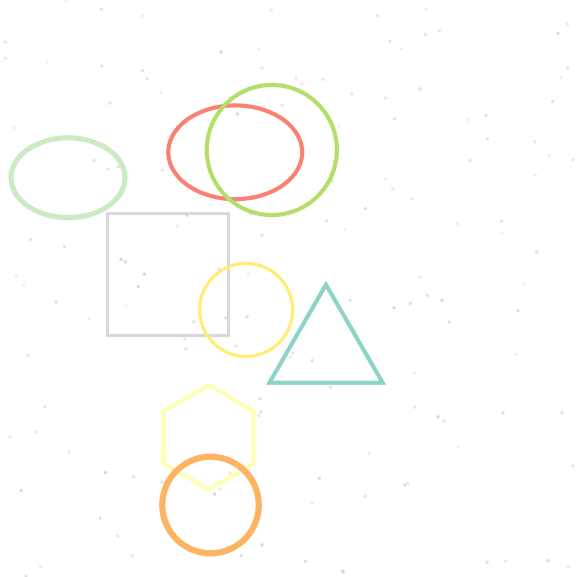[{"shape": "triangle", "thickness": 2, "radius": 0.57, "center": [0.565, 0.393]}, {"shape": "hexagon", "thickness": 2, "radius": 0.45, "center": [0.361, 0.242]}, {"shape": "oval", "thickness": 2, "radius": 0.58, "center": [0.407, 0.735]}, {"shape": "circle", "thickness": 3, "radius": 0.42, "center": [0.365, 0.125]}, {"shape": "circle", "thickness": 2, "radius": 0.56, "center": [0.471, 0.739]}, {"shape": "square", "thickness": 1.5, "radius": 0.53, "center": [0.29, 0.525]}, {"shape": "oval", "thickness": 2.5, "radius": 0.49, "center": [0.118, 0.691]}, {"shape": "circle", "thickness": 1.5, "radius": 0.4, "center": [0.426, 0.462]}]